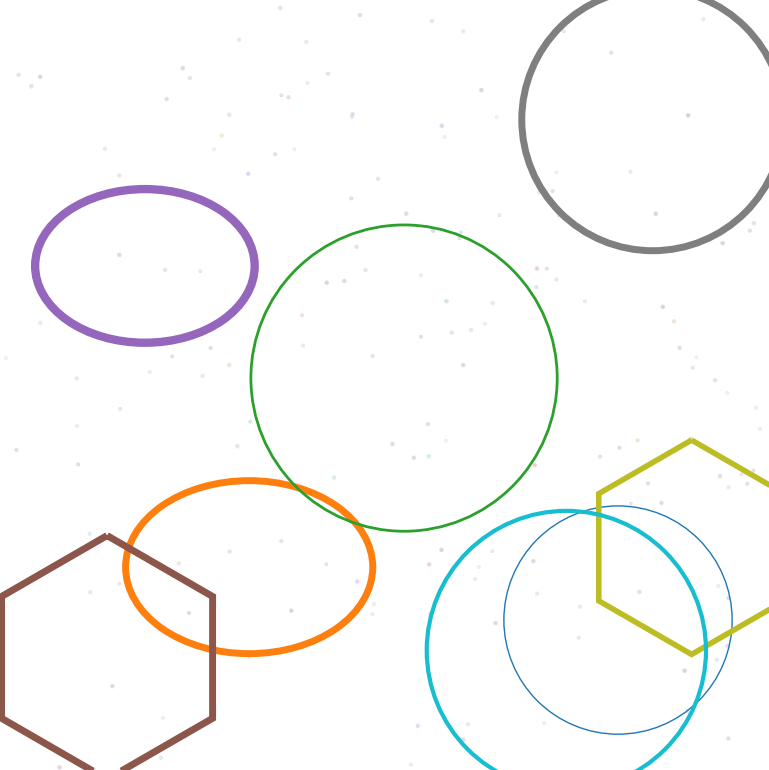[{"shape": "circle", "thickness": 0.5, "radius": 0.74, "center": [0.803, 0.195]}, {"shape": "oval", "thickness": 2.5, "radius": 0.8, "center": [0.324, 0.263]}, {"shape": "circle", "thickness": 1, "radius": 0.99, "center": [0.525, 0.509]}, {"shape": "oval", "thickness": 3, "radius": 0.71, "center": [0.188, 0.655]}, {"shape": "hexagon", "thickness": 2.5, "radius": 0.79, "center": [0.139, 0.146]}, {"shape": "circle", "thickness": 2.5, "radius": 0.85, "center": [0.848, 0.845]}, {"shape": "hexagon", "thickness": 2, "radius": 0.7, "center": [0.898, 0.289]}, {"shape": "circle", "thickness": 1.5, "radius": 0.91, "center": [0.736, 0.155]}]